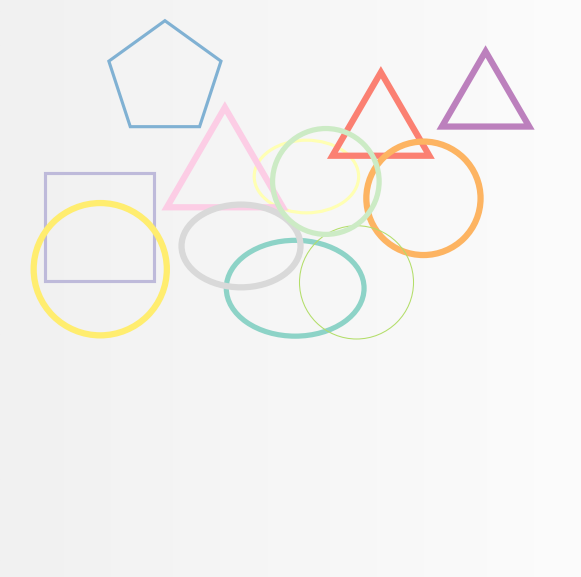[{"shape": "oval", "thickness": 2.5, "radius": 0.59, "center": [0.508, 0.5]}, {"shape": "oval", "thickness": 1.5, "radius": 0.45, "center": [0.527, 0.693]}, {"shape": "square", "thickness": 1.5, "radius": 0.47, "center": [0.172, 0.606]}, {"shape": "triangle", "thickness": 3, "radius": 0.48, "center": [0.655, 0.778]}, {"shape": "pentagon", "thickness": 1.5, "radius": 0.51, "center": [0.284, 0.862]}, {"shape": "circle", "thickness": 3, "radius": 0.49, "center": [0.729, 0.656]}, {"shape": "circle", "thickness": 0.5, "radius": 0.49, "center": [0.613, 0.51]}, {"shape": "triangle", "thickness": 3, "radius": 0.58, "center": [0.387, 0.698]}, {"shape": "oval", "thickness": 3, "radius": 0.51, "center": [0.415, 0.573]}, {"shape": "triangle", "thickness": 3, "radius": 0.43, "center": [0.835, 0.823]}, {"shape": "circle", "thickness": 2.5, "radius": 0.46, "center": [0.561, 0.685]}, {"shape": "circle", "thickness": 3, "radius": 0.57, "center": [0.172, 0.533]}]